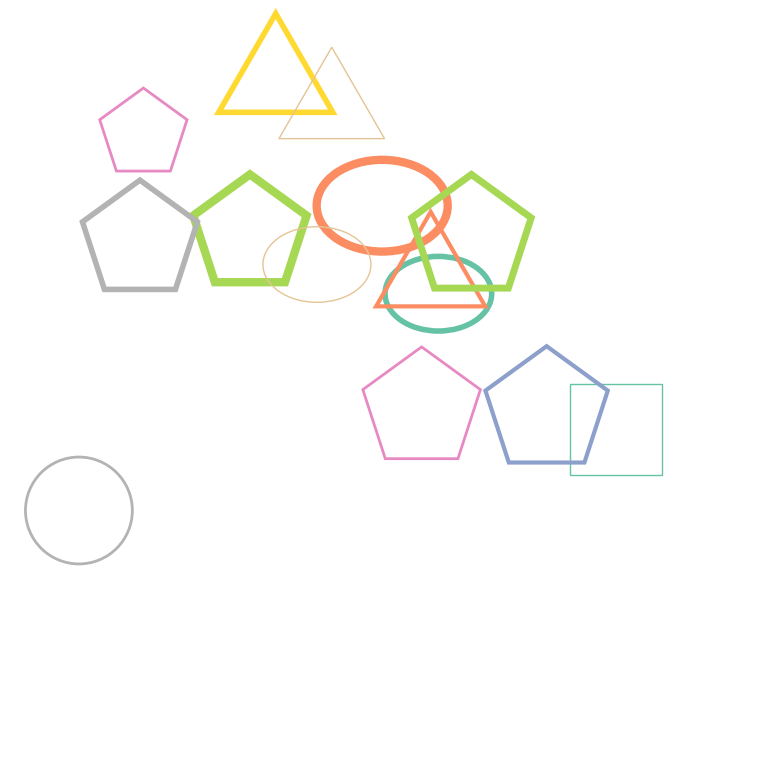[{"shape": "square", "thickness": 0.5, "radius": 0.3, "center": [0.8, 0.442]}, {"shape": "oval", "thickness": 2, "radius": 0.35, "center": [0.569, 0.619]}, {"shape": "triangle", "thickness": 1.5, "radius": 0.41, "center": [0.559, 0.643]}, {"shape": "oval", "thickness": 3, "radius": 0.43, "center": [0.496, 0.733]}, {"shape": "pentagon", "thickness": 1.5, "radius": 0.42, "center": [0.71, 0.467]}, {"shape": "pentagon", "thickness": 1, "radius": 0.3, "center": [0.186, 0.826]}, {"shape": "pentagon", "thickness": 1, "radius": 0.4, "center": [0.548, 0.469]}, {"shape": "pentagon", "thickness": 3, "radius": 0.39, "center": [0.325, 0.696]}, {"shape": "pentagon", "thickness": 2.5, "radius": 0.41, "center": [0.612, 0.692]}, {"shape": "triangle", "thickness": 2, "radius": 0.43, "center": [0.358, 0.897]}, {"shape": "triangle", "thickness": 0.5, "radius": 0.4, "center": [0.431, 0.859]}, {"shape": "oval", "thickness": 0.5, "radius": 0.35, "center": [0.412, 0.656]}, {"shape": "circle", "thickness": 1, "radius": 0.35, "center": [0.102, 0.337]}, {"shape": "pentagon", "thickness": 2, "radius": 0.39, "center": [0.182, 0.688]}]